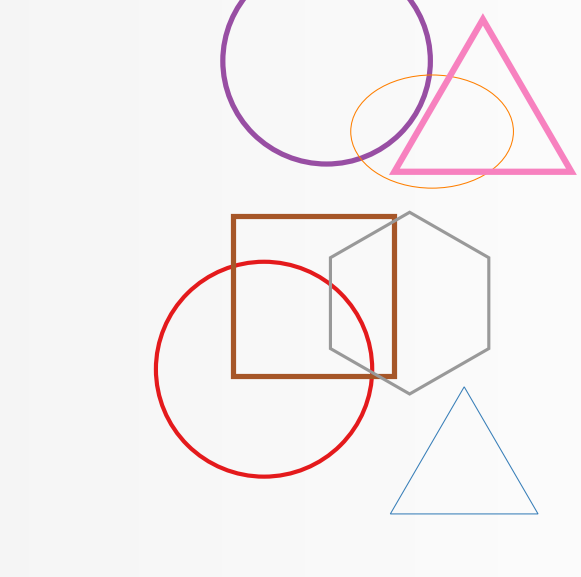[{"shape": "circle", "thickness": 2, "radius": 0.93, "center": [0.454, 0.36]}, {"shape": "triangle", "thickness": 0.5, "radius": 0.73, "center": [0.799, 0.183]}, {"shape": "circle", "thickness": 2.5, "radius": 0.89, "center": [0.562, 0.894]}, {"shape": "oval", "thickness": 0.5, "radius": 0.7, "center": [0.743, 0.771]}, {"shape": "square", "thickness": 2.5, "radius": 0.7, "center": [0.539, 0.487]}, {"shape": "triangle", "thickness": 3, "radius": 0.88, "center": [0.831, 0.79]}, {"shape": "hexagon", "thickness": 1.5, "radius": 0.79, "center": [0.705, 0.474]}]